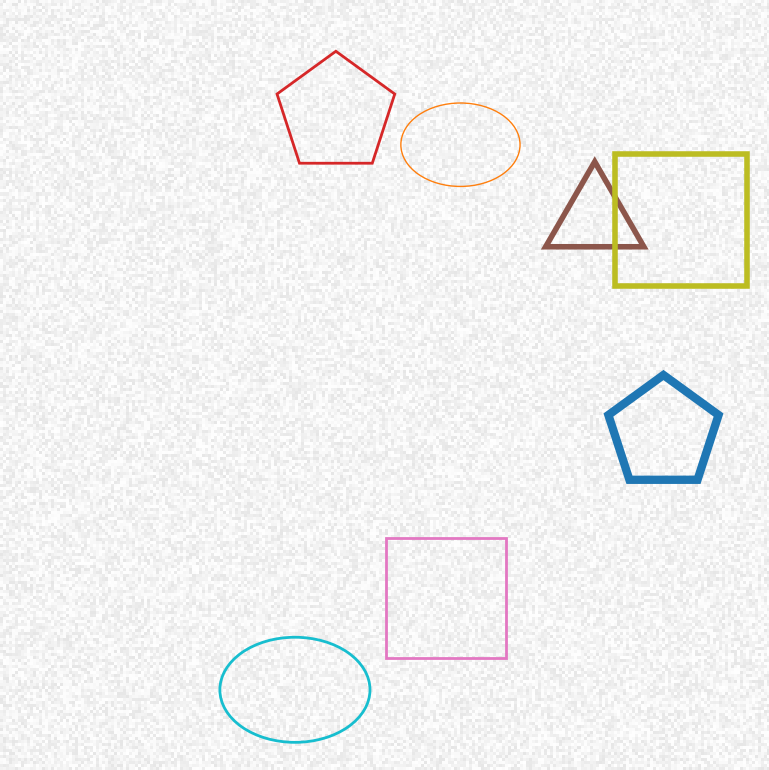[{"shape": "pentagon", "thickness": 3, "radius": 0.38, "center": [0.862, 0.438]}, {"shape": "oval", "thickness": 0.5, "radius": 0.39, "center": [0.598, 0.812]}, {"shape": "pentagon", "thickness": 1, "radius": 0.4, "center": [0.436, 0.853]}, {"shape": "triangle", "thickness": 2, "radius": 0.37, "center": [0.772, 0.716]}, {"shape": "square", "thickness": 1, "radius": 0.39, "center": [0.58, 0.223]}, {"shape": "square", "thickness": 2, "radius": 0.43, "center": [0.885, 0.714]}, {"shape": "oval", "thickness": 1, "radius": 0.49, "center": [0.383, 0.104]}]